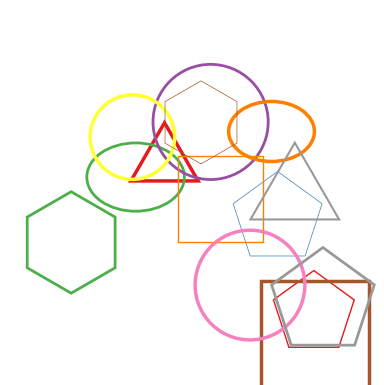[{"shape": "triangle", "thickness": 2.5, "radius": 0.5, "center": [0.427, 0.58]}, {"shape": "pentagon", "thickness": 1, "radius": 0.55, "center": [0.815, 0.187]}, {"shape": "pentagon", "thickness": 0.5, "radius": 0.61, "center": [0.721, 0.433]}, {"shape": "hexagon", "thickness": 2, "radius": 0.66, "center": [0.185, 0.37]}, {"shape": "oval", "thickness": 2, "radius": 0.63, "center": [0.352, 0.54]}, {"shape": "circle", "thickness": 2, "radius": 0.75, "center": [0.547, 0.683]}, {"shape": "square", "thickness": 1, "radius": 0.56, "center": [0.572, 0.483]}, {"shape": "oval", "thickness": 2.5, "radius": 0.56, "center": [0.705, 0.659]}, {"shape": "circle", "thickness": 2.5, "radius": 0.55, "center": [0.344, 0.644]}, {"shape": "square", "thickness": 2.5, "radius": 0.7, "center": [0.819, 0.13]}, {"shape": "hexagon", "thickness": 0.5, "radius": 0.54, "center": [0.522, 0.682]}, {"shape": "circle", "thickness": 2.5, "radius": 0.71, "center": [0.649, 0.26]}, {"shape": "pentagon", "thickness": 2, "radius": 0.7, "center": [0.839, 0.217]}, {"shape": "triangle", "thickness": 1.5, "radius": 0.66, "center": [0.766, 0.496]}]